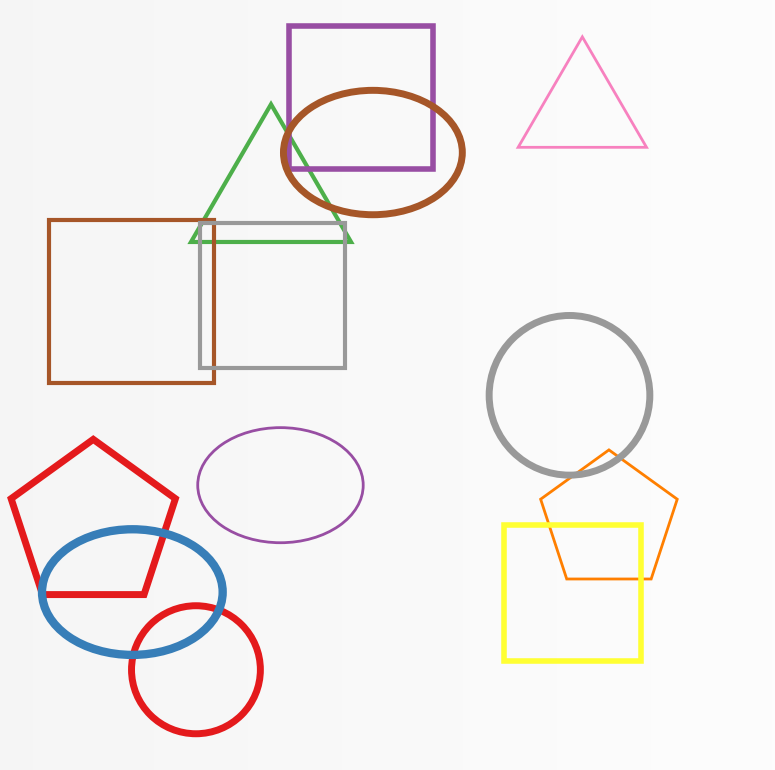[{"shape": "pentagon", "thickness": 2.5, "radius": 0.56, "center": [0.12, 0.318]}, {"shape": "circle", "thickness": 2.5, "radius": 0.42, "center": [0.253, 0.13]}, {"shape": "oval", "thickness": 3, "radius": 0.58, "center": [0.171, 0.231]}, {"shape": "triangle", "thickness": 1.5, "radius": 0.6, "center": [0.35, 0.745]}, {"shape": "oval", "thickness": 1, "radius": 0.53, "center": [0.362, 0.37]}, {"shape": "square", "thickness": 2, "radius": 0.47, "center": [0.466, 0.873]}, {"shape": "pentagon", "thickness": 1, "radius": 0.46, "center": [0.786, 0.323]}, {"shape": "square", "thickness": 2, "radius": 0.44, "center": [0.738, 0.23]}, {"shape": "square", "thickness": 1.5, "radius": 0.53, "center": [0.169, 0.609]}, {"shape": "oval", "thickness": 2.5, "radius": 0.58, "center": [0.481, 0.802]}, {"shape": "triangle", "thickness": 1, "radius": 0.48, "center": [0.751, 0.857]}, {"shape": "circle", "thickness": 2.5, "radius": 0.52, "center": [0.735, 0.487]}, {"shape": "square", "thickness": 1.5, "radius": 0.47, "center": [0.352, 0.616]}]